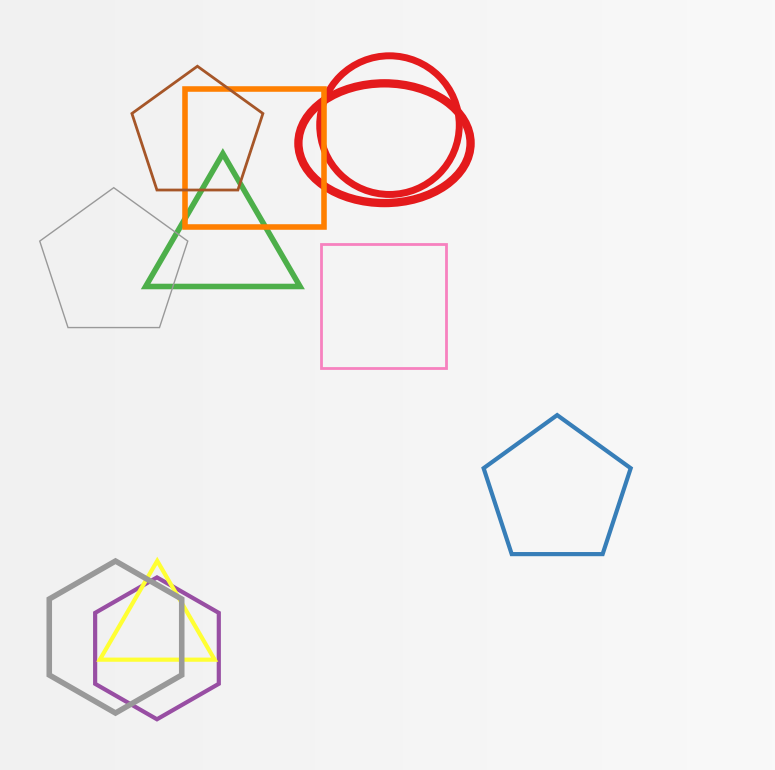[{"shape": "oval", "thickness": 3, "radius": 0.56, "center": [0.496, 0.814]}, {"shape": "circle", "thickness": 2.5, "radius": 0.45, "center": [0.503, 0.837]}, {"shape": "pentagon", "thickness": 1.5, "radius": 0.5, "center": [0.719, 0.361]}, {"shape": "triangle", "thickness": 2, "radius": 0.58, "center": [0.288, 0.685]}, {"shape": "hexagon", "thickness": 1.5, "radius": 0.46, "center": [0.203, 0.158]}, {"shape": "square", "thickness": 2, "radius": 0.45, "center": [0.328, 0.795]}, {"shape": "triangle", "thickness": 1.5, "radius": 0.43, "center": [0.203, 0.186]}, {"shape": "pentagon", "thickness": 1, "radius": 0.44, "center": [0.255, 0.825]}, {"shape": "square", "thickness": 1, "radius": 0.4, "center": [0.495, 0.603]}, {"shape": "pentagon", "thickness": 0.5, "radius": 0.5, "center": [0.147, 0.656]}, {"shape": "hexagon", "thickness": 2, "radius": 0.49, "center": [0.149, 0.173]}]